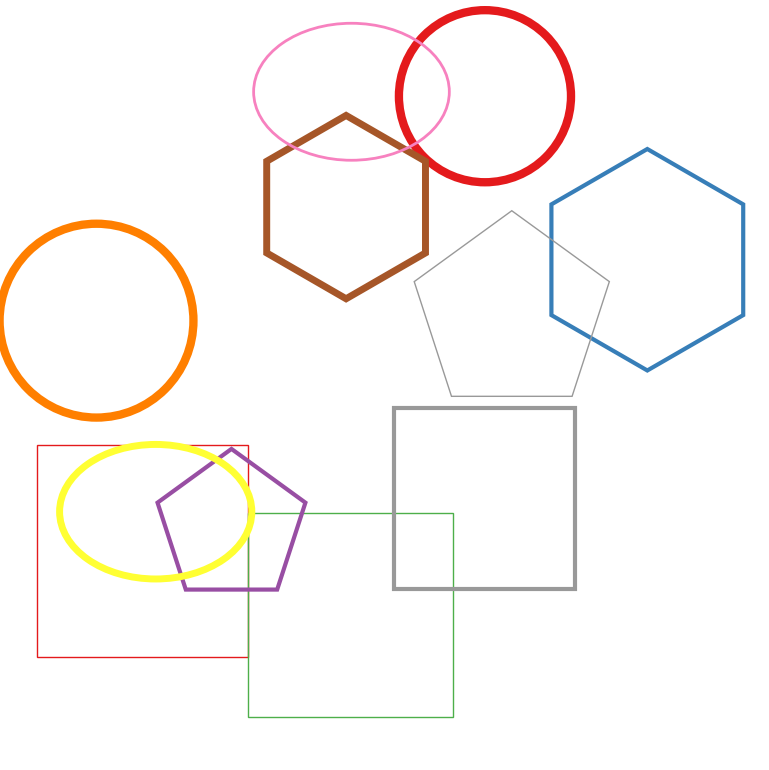[{"shape": "circle", "thickness": 3, "radius": 0.56, "center": [0.63, 0.875]}, {"shape": "square", "thickness": 0.5, "radius": 0.69, "center": [0.185, 0.285]}, {"shape": "hexagon", "thickness": 1.5, "radius": 0.72, "center": [0.841, 0.663]}, {"shape": "square", "thickness": 0.5, "radius": 0.66, "center": [0.455, 0.201]}, {"shape": "pentagon", "thickness": 1.5, "radius": 0.5, "center": [0.301, 0.316]}, {"shape": "circle", "thickness": 3, "radius": 0.63, "center": [0.125, 0.584]}, {"shape": "oval", "thickness": 2.5, "radius": 0.62, "center": [0.202, 0.335]}, {"shape": "hexagon", "thickness": 2.5, "radius": 0.6, "center": [0.449, 0.731]}, {"shape": "oval", "thickness": 1, "radius": 0.64, "center": [0.456, 0.881]}, {"shape": "square", "thickness": 1.5, "radius": 0.59, "center": [0.629, 0.352]}, {"shape": "pentagon", "thickness": 0.5, "radius": 0.67, "center": [0.665, 0.593]}]